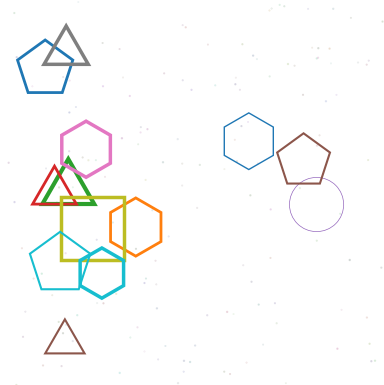[{"shape": "pentagon", "thickness": 2, "radius": 0.38, "center": [0.117, 0.821]}, {"shape": "hexagon", "thickness": 1, "radius": 0.37, "center": [0.646, 0.633]}, {"shape": "hexagon", "thickness": 2, "radius": 0.38, "center": [0.353, 0.41]}, {"shape": "triangle", "thickness": 3, "radius": 0.39, "center": [0.177, 0.509]}, {"shape": "triangle", "thickness": 2, "radius": 0.33, "center": [0.142, 0.503]}, {"shape": "circle", "thickness": 0.5, "radius": 0.35, "center": [0.822, 0.469]}, {"shape": "pentagon", "thickness": 1.5, "radius": 0.36, "center": [0.788, 0.582]}, {"shape": "triangle", "thickness": 1.5, "radius": 0.29, "center": [0.169, 0.112]}, {"shape": "hexagon", "thickness": 2.5, "radius": 0.36, "center": [0.224, 0.612]}, {"shape": "triangle", "thickness": 2.5, "radius": 0.33, "center": [0.172, 0.866]}, {"shape": "square", "thickness": 2.5, "radius": 0.41, "center": [0.24, 0.407]}, {"shape": "pentagon", "thickness": 1.5, "radius": 0.41, "center": [0.156, 0.315]}, {"shape": "hexagon", "thickness": 2.5, "radius": 0.33, "center": [0.265, 0.291]}]